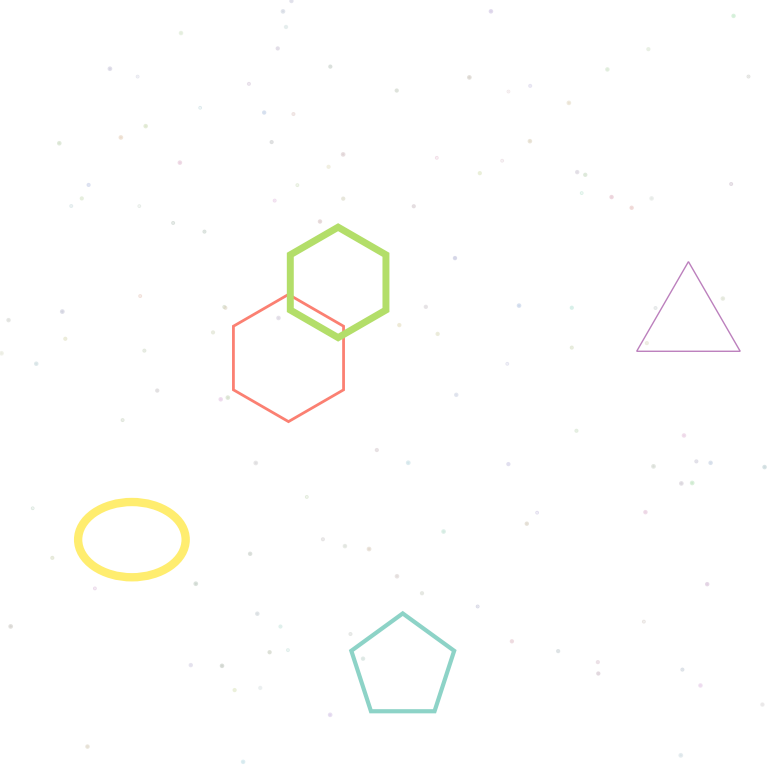[{"shape": "pentagon", "thickness": 1.5, "radius": 0.35, "center": [0.523, 0.133]}, {"shape": "hexagon", "thickness": 1, "radius": 0.41, "center": [0.375, 0.535]}, {"shape": "hexagon", "thickness": 2.5, "radius": 0.36, "center": [0.439, 0.633]}, {"shape": "triangle", "thickness": 0.5, "radius": 0.39, "center": [0.894, 0.583]}, {"shape": "oval", "thickness": 3, "radius": 0.35, "center": [0.171, 0.299]}]